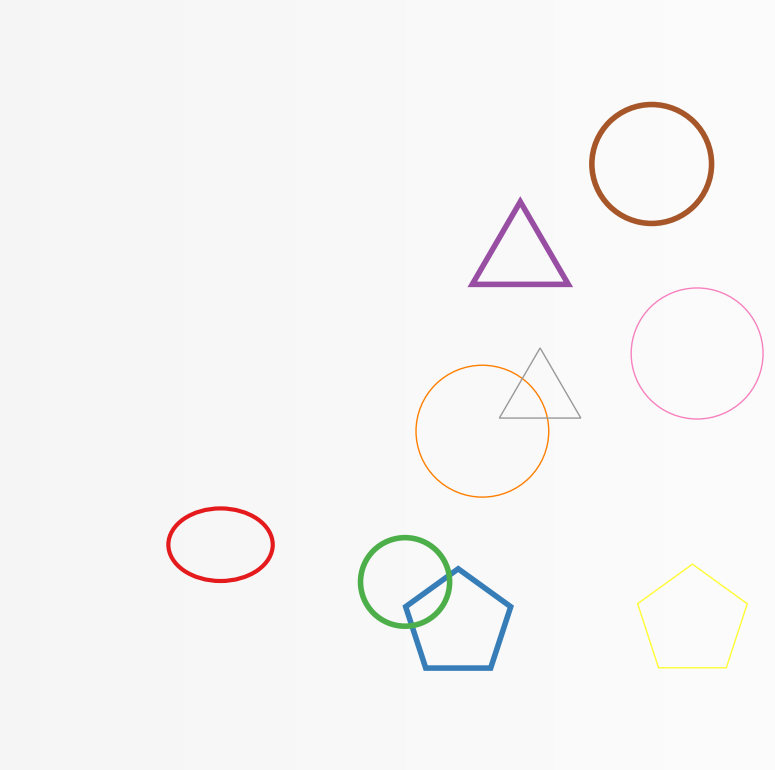[{"shape": "oval", "thickness": 1.5, "radius": 0.34, "center": [0.285, 0.293]}, {"shape": "pentagon", "thickness": 2, "radius": 0.36, "center": [0.591, 0.19]}, {"shape": "circle", "thickness": 2, "radius": 0.29, "center": [0.523, 0.244]}, {"shape": "triangle", "thickness": 2, "radius": 0.36, "center": [0.671, 0.666]}, {"shape": "circle", "thickness": 0.5, "radius": 0.43, "center": [0.622, 0.44]}, {"shape": "pentagon", "thickness": 0.5, "radius": 0.37, "center": [0.893, 0.193]}, {"shape": "circle", "thickness": 2, "radius": 0.39, "center": [0.841, 0.787]}, {"shape": "circle", "thickness": 0.5, "radius": 0.43, "center": [0.899, 0.541]}, {"shape": "triangle", "thickness": 0.5, "radius": 0.3, "center": [0.697, 0.487]}]